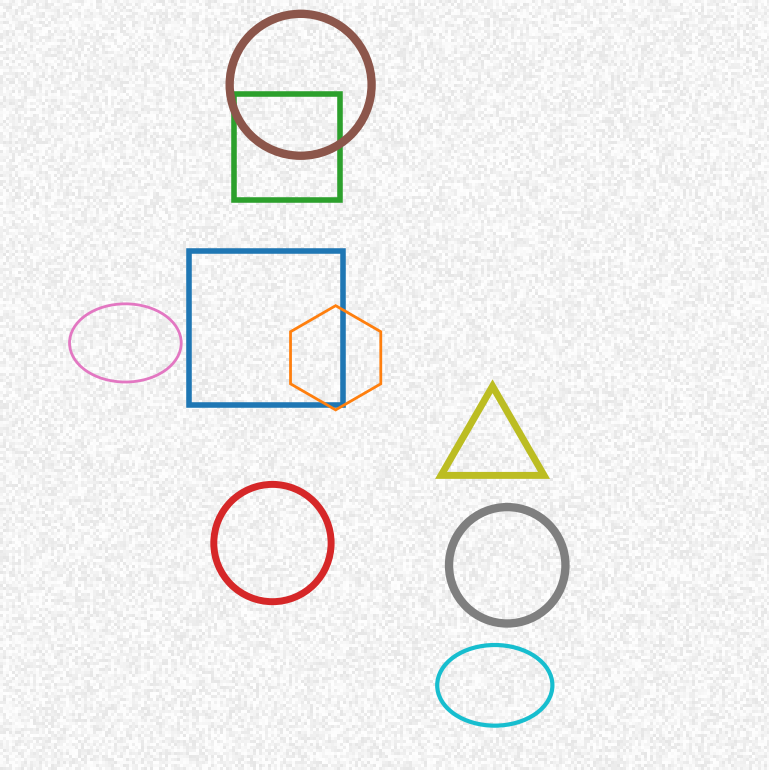[{"shape": "square", "thickness": 2, "radius": 0.5, "center": [0.346, 0.574]}, {"shape": "hexagon", "thickness": 1, "radius": 0.34, "center": [0.436, 0.535]}, {"shape": "square", "thickness": 2, "radius": 0.35, "center": [0.373, 0.809]}, {"shape": "circle", "thickness": 2.5, "radius": 0.38, "center": [0.354, 0.295]}, {"shape": "circle", "thickness": 3, "radius": 0.46, "center": [0.39, 0.89]}, {"shape": "oval", "thickness": 1, "radius": 0.36, "center": [0.163, 0.555]}, {"shape": "circle", "thickness": 3, "radius": 0.38, "center": [0.659, 0.266]}, {"shape": "triangle", "thickness": 2.5, "radius": 0.39, "center": [0.64, 0.421]}, {"shape": "oval", "thickness": 1.5, "radius": 0.37, "center": [0.643, 0.11]}]